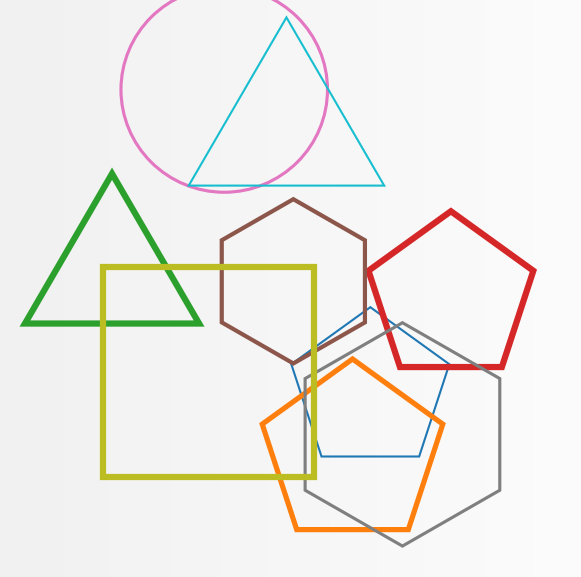[{"shape": "pentagon", "thickness": 1, "radius": 0.71, "center": [0.637, 0.324]}, {"shape": "pentagon", "thickness": 2.5, "radius": 0.82, "center": [0.606, 0.214]}, {"shape": "triangle", "thickness": 3, "radius": 0.86, "center": [0.193, 0.525]}, {"shape": "pentagon", "thickness": 3, "radius": 0.75, "center": [0.776, 0.484]}, {"shape": "hexagon", "thickness": 2, "radius": 0.71, "center": [0.505, 0.512]}, {"shape": "circle", "thickness": 1.5, "radius": 0.89, "center": [0.386, 0.844]}, {"shape": "hexagon", "thickness": 1.5, "radius": 0.97, "center": [0.692, 0.247]}, {"shape": "square", "thickness": 3, "radius": 0.91, "center": [0.359, 0.355]}, {"shape": "triangle", "thickness": 1, "radius": 0.97, "center": [0.493, 0.775]}]